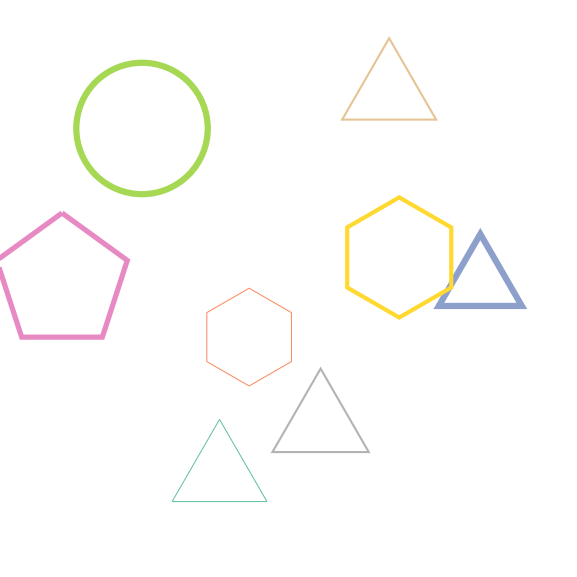[{"shape": "triangle", "thickness": 0.5, "radius": 0.47, "center": [0.38, 0.178]}, {"shape": "hexagon", "thickness": 0.5, "radius": 0.42, "center": [0.431, 0.415]}, {"shape": "triangle", "thickness": 3, "radius": 0.41, "center": [0.832, 0.511]}, {"shape": "pentagon", "thickness": 2.5, "radius": 0.59, "center": [0.107, 0.512]}, {"shape": "circle", "thickness": 3, "radius": 0.57, "center": [0.246, 0.777]}, {"shape": "hexagon", "thickness": 2, "radius": 0.52, "center": [0.691, 0.553]}, {"shape": "triangle", "thickness": 1, "radius": 0.47, "center": [0.674, 0.839]}, {"shape": "triangle", "thickness": 1, "radius": 0.48, "center": [0.555, 0.264]}]